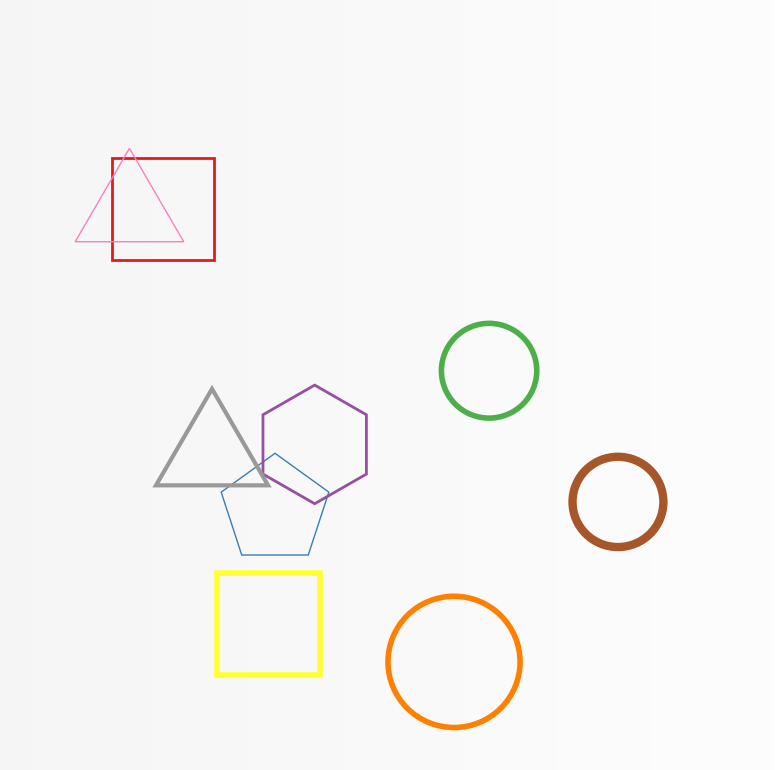[{"shape": "square", "thickness": 1, "radius": 0.33, "center": [0.21, 0.728]}, {"shape": "pentagon", "thickness": 0.5, "radius": 0.37, "center": [0.355, 0.338]}, {"shape": "circle", "thickness": 2, "radius": 0.31, "center": [0.631, 0.519]}, {"shape": "hexagon", "thickness": 1, "radius": 0.39, "center": [0.406, 0.423]}, {"shape": "circle", "thickness": 2, "radius": 0.43, "center": [0.586, 0.14]}, {"shape": "square", "thickness": 2, "radius": 0.33, "center": [0.346, 0.189]}, {"shape": "circle", "thickness": 3, "radius": 0.29, "center": [0.797, 0.348]}, {"shape": "triangle", "thickness": 0.5, "radius": 0.4, "center": [0.167, 0.727]}, {"shape": "triangle", "thickness": 1.5, "radius": 0.42, "center": [0.274, 0.411]}]